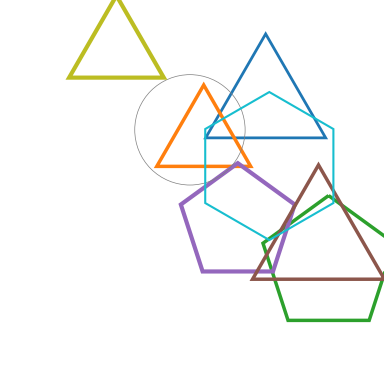[{"shape": "triangle", "thickness": 2, "radius": 0.9, "center": [0.69, 0.732]}, {"shape": "triangle", "thickness": 2.5, "radius": 0.7, "center": [0.529, 0.638]}, {"shape": "pentagon", "thickness": 2.5, "radius": 0.9, "center": [0.854, 0.313]}, {"shape": "pentagon", "thickness": 3, "radius": 0.78, "center": [0.618, 0.421]}, {"shape": "triangle", "thickness": 2.5, "radius": 0.99, "center": [0.827, 0.374]}, {"shape": "circle", "thickness": 0.5, "radius": 0.72, "center": [0.493, 0.663]}, {"shape": "triangle", "thickness": 3, "radius": 0.71, "center": [0.302, 0.869]}, {"shape": "hexagon", "thickness": 1.5, "radius": 0.96, "center": [0.7, 0.569]}]